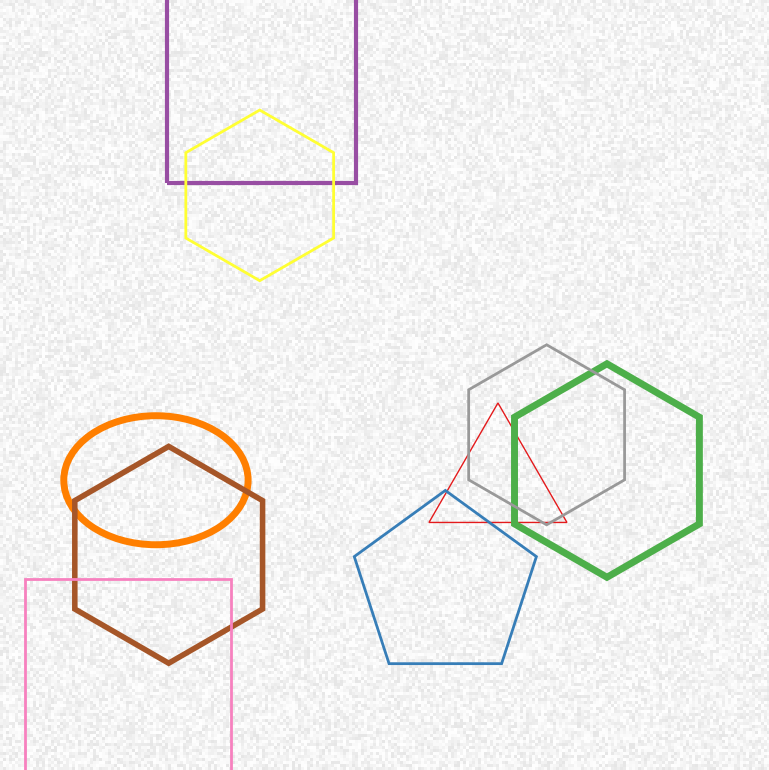[{"shape": "triangle", "thickness": 0.5, "radius": 0.52, "center": [0.647, 0.373]}, {"shape": "pentagon", "thickness": 1, "radius": 0.62, "center": [0.578, 0.239]}, {"shape": "hexagon", "thickness": 2.5, "radius": 0.69, "center": [0.788, 0.389]}, {"shape": "square", "thickness": 1.5, "radius": 0.61, "center": [0.34, 0.885]}, {"shape": "oval", "thickness": 2.5, "radius": 0.6, "center": [0.203, 0.376]}, {"shape": "hexagon", "thickness": 1, "radius": 0.55, "center": [0.337, 0.746]}, {"shape": "hexagon", "thickness": 2, "radius": 0.7, "center": [0.219, 0.279]}, {"shape": "square", "thickness": 1, "radius": 0.67, "center": [0.166, 0.115]}, {"shape": "hexagon", "thickness": 1, "radius": 0.58, "center": [0.71, 0.435]}]